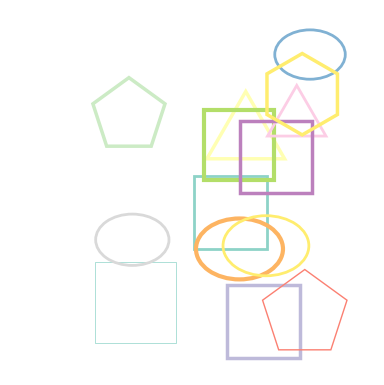[{"shape": "square", "thickness": 0.5, "radius": 0.53, "center": [0.353, 0.213]}, {"shape": "square", "thickness": 2, "radius": 0.48, "center": [0.598, 0.448]}, {"shape": "triangle", "thickness": 2.5, "radius": 0.58, "center": [0.638, 0.646]}, {"shape": "square", "thickness": 2.5, "radius": 0.47, "center": [0.684, 0.165]}, {"shape": "pentagon", "thickness": 1, "radius": 0.58, "center": [0.792, 0.185]}, {"shape": "oval", "thickness": 2, "radius": 0.46, "center": [0.805, 0.858]}, {"shape": "oval", "thickness": 3, "radius": 0.56, "center": [0.622, 0.353]}, {"shape": "square", "thickness": 3, "radius": 0.45, "center": [0.62, 0.623]}, {"shape": "triangle", "thickness": 2, "radius": 0.44, "center": [0.771, 0.69]}, {"shape": "oval", "thickness": 2, "radius": 0.48, "center": [0.344, 0.377]}, {"shape": "square", "thickness": 2.5, "radius": 0.47, "center": [0.716, 0.592]}, {"shape": "pentagon", "thickness": 2.5, "radius": 0.49, "center": [0.335, 0.7]}, {"shape": "hexagon", "thickness": 2.5, "radius": 0.53, "center": [0.785, 0.755]}, {"shape": "oval", "thickness": 2, "radius": 0.56, "center": [0.691, 0.362]}]